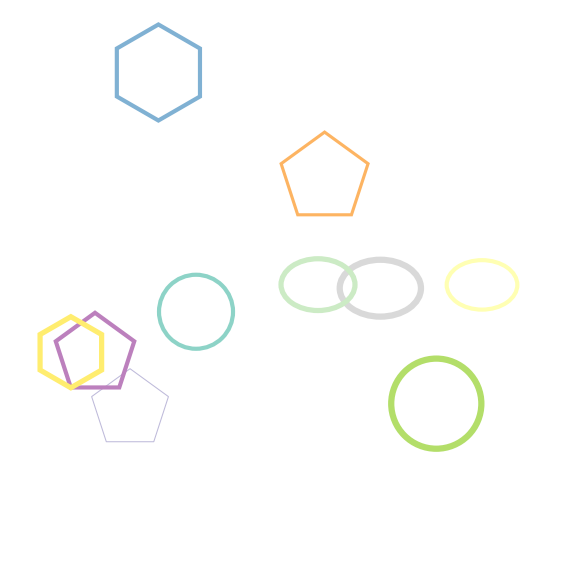[{"shape": "circle", "thickness": 2, "radius": 0.32, "center": [0.339, 0.459]}, {"shape": "oval", "thickness": 2, "radius": 0.31, "center": [0.835, 0.506]}, {"shape": "pentagon", "thickness": 0.5, "radius": 0.35, "center": [0.225, 0.291]}, {"shape": "hexagon", "thickness": 2, "radius": 0.42, "center": [0.274, 0.874]}, {"shape": "pentagon", "thickness": 1.5, "radius": 0.4, "center": [0.562, 0.691]}, {"shape": "circle", "thickness": 3, "radius": 0.39, "center": [0.755, 0.3]}, {"shape": "oval", "thickness": 3, "radius": 0.35, "center": [0.659, 0.5]}, {"shape": "pentagon", "thickness": 2, "radius": 0.36, "center": [0.165, 0.386]}, {"shape": "oval", "thickness": 2.5, "radius": 0.32, "center": [0.551, 0.506]}, {"shape": "hexagon", "thickness": 2.5, "radius": 0.31, "center": [0.123, 0.389]}]